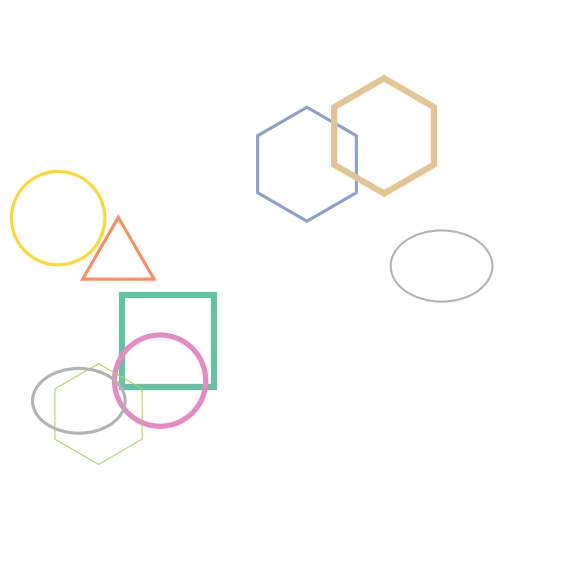[{"shape": "square", "thickness": 3, "radius": 0.4, "center": [0.291, 0.409]}, {"shape": "triangle", "thickness": 1.5, "radius": 0.36, "center": [0.205, 0.551]}, {"shape": "hexagon", "thickness": 1.5, "radius": 0.49, "center": [0.532, 0.715]}, {"shape": "circle", "thickness": 2.5, "radius": 0.4, "center": [0.277, 0.34]}, {"shape": "hexagon", "thickness": 0.5, "radius": 0.44, "center": [0.171, 0.282]}, {"shape": "circle", "thickness": 1.5, "radius": 0.4, "center": [0.101, 0.621]}, {"shape": "hexagon", "thickness": 3, "radius": 0.5, "center": [0.665, 0.764]}, {"shape": "oval", "thickness": 1.5, "radius": 0.4, "center": [0.137, 0.305]}, {"shape": "oval", "thickness": 1, "radius": 0.44, "center": [0.765, 0.538]}]